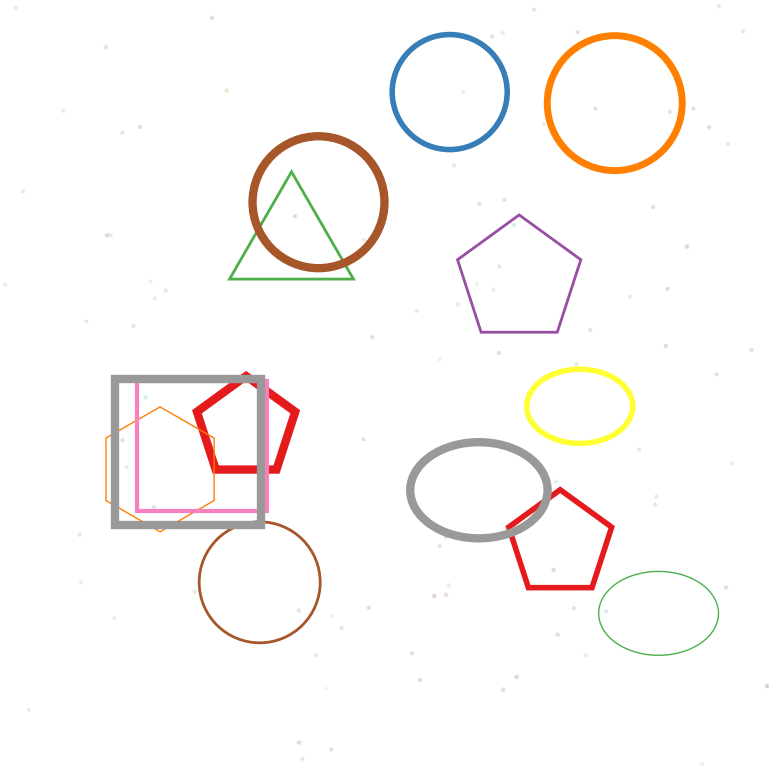[{"shape": "pentagon", "thickness": 3, "radius": 0.34, "center": [0.32, 0.444]}, {"shape": "pentagon", "thickness": 2, "radius": 0.35, "center": [0.728, 0.294]}, {"shape": "circle", "thickness": 2, "radius": 0.37, "center": [0.584, 0.88]}, {"shape": "triangle", "thickness": 1, "radius": 0.46, "center": [0.379, 0.684]}, {"shape": "oval", "thickness": 0.5, "radius": 0.39, "center": [0.855, 0.203]}, {"shape": "pentagon", "thickness": 1, "radius": 0.42, "center": [0.674, 0.637]}, {"shape": "circle", "thickness": 2.5, "radius": 0.44, "center": [0.798, 0.866]}, {"shape": "hexagon", "thickness": 0.5, "radius": 0.41, "center": [0.208, 0.39]}, {"shape": "oval", "thickness": 2, "radius": 0.34, "center": [0.753, 0.472]}, {"shape": "circle", "thickness": 3, "radius": 0.43, "center": [0.414, 0.737]}, {"shape": "circle", "thickness": 1, "radius": 0.39, "center": [0.337, 0.244]}, {"shape": "square", "thickness": 1.5, "radius": 0.42, "center": [0.263, 0.421]}, {"shape": "oval", "thickness": 3, "radius": 0.45, "center": [0.622, 0.363]}, {"shape": "square", "thickness": 3, "radius": 0.47, "center": [0.244, 0.413]}]